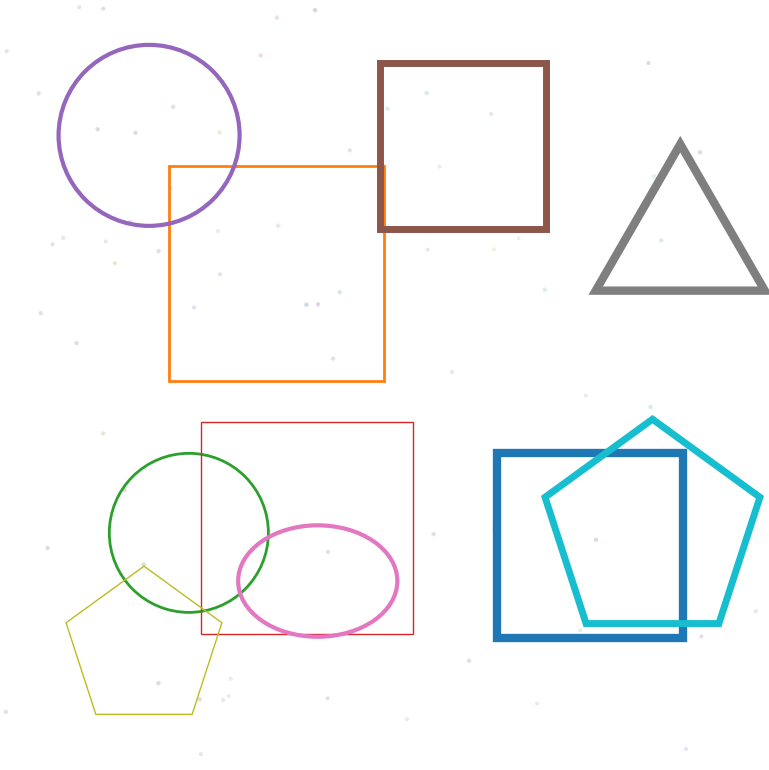[{"shape": "square", "thickness": 3, "radius": 0.6, "center": [0.766, 0.292]}, {"shape": "square", "thickness": 1, "radius": 0.7, "center": [0.359, 0.645]}, {"shape": "circle", "thickness": 1, "radius": 0.52, "center": [0.245, 0.308]}, {"shape": "square", "thickness": 0.5, "radius": 0.69, "center": [0.399, 0.315]}, {"shape": "circle", "thickness": 1.5, "radius": 0.59, "center": [0.194, 0.824]}, {"shape": "square", "thickness": 2.5, "radius": 0.54, "center": [0.601, 0.811]}, {"shape": "oval", "thickness": 1.5, "radius": 0.52, "center": [0.413, 0.245]}, {"shape": "triangle", "thickness": 3, "radius": 0.63, "center": [0.883, 0.686]}, {"shape": "pentagon", "thickness": 0.5, "radius": 0.53, "center": [0.187, 0.158]}, {"shape": "pentagon", "thickness": 2.5, "radius": 0.73, "center": [0.847, 0.309]}]